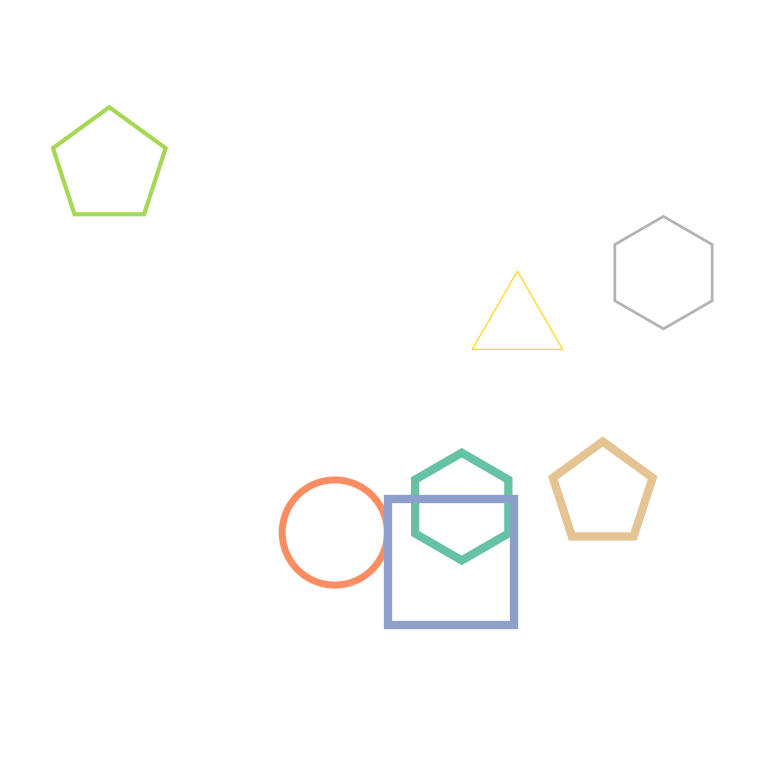[{"shape": "hexagon", "thickness": 3, "radius": 0.35, "center": [0.6, 0.342]}, {"shape": "circle", "thickness": 2.5, "radius": 0.34, "center": [0.435, 0.308]}, {"shape": "square", "thickness": 3, "radius": 0.41, "center": [0.586, 0.27]}, {"shape": "pentagon", "thickness": 1.5, "radius": 0.38, "center": [0.142, 0.784]}, {"shape": "triangle", "thickness": 0.5, "radius": 0.34, "center": [0.672, 0.58]}, {"shape": "pentagon", "thickness": 3, "radius": 0.34, "center": [0.783, 0.358]}, {"shape": "hexagon", "thickness": 1, "radius": 0.36, "center": [0.862, 0.646]}]